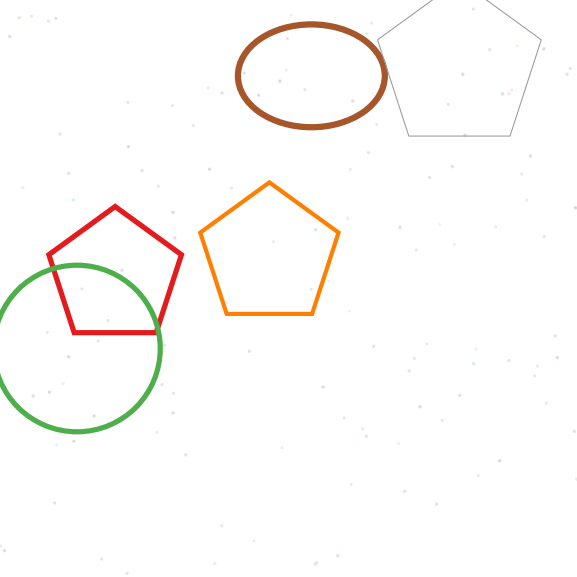[{"shape": "pentagon", "thickness": 2.5, "radius": 0.6, "center": [0.199, 0.521]}, {"shape": "circle", "thickness": 2.5, "radius": 0.72, "center": [0.133, 0.396]}, {"shape": "pentagon", "thickness": 2, "radius": 0.63, "center": [0.466, 0.557]}, {"shape": "oval", "thickness": 3, "radius": 0.64, "center": [0.539, 0.868]}, {"shape": "pentagon", "thickness": 0.5, "radius": 0.75, "center": [0.796, 0.884]}]